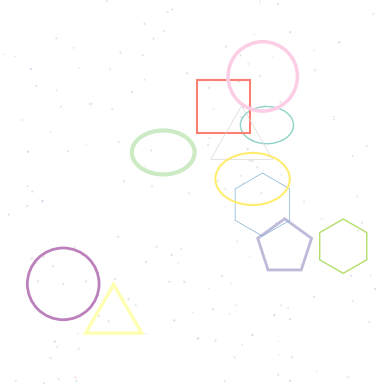[{"shape": "oval", "thickness": 1, "radius": 0.34, "center": [0.693, 0.675]}, {"shape": "triangle", "thickness": 2.5, "radius": 0.42, "center": [0.295, 0.177]}, {"shape": "pentagon", "thickness": 2, "radius": 0.37, "center": [0.739, 0.358]}, {"shape": "square", "thickness": 1.5, "radius": 0.35, "center": [0.581, 0.724]}, {"shape": "hexagon", "thickness": 0.5, "radius": 0.41, "center": [0.682, 0.469]}, {"shape": "hexagon", "thickness": 1, "radius": 0.35, "center": [0.891, 0.361]}, {"shape": "circle", "thickness": 2.5, "radius": 0.45, "center": [0.682, 0.802]}, {"shape": "triangle", "thickness": 0.5, "radius": 0.47, "center": [0.628, 0.632]}, {"shape": "circle", "thickness": 2, "radius": 0.47, "center": [0.164, 0.263]}, {"shape": "oval", "thickness": 3, "radius": 0.41, "center": [0.424, 0.604]}, {"shape": "oval", "thickness": 1.5, "radius": 0.48, "center": [0.656, 0.535]}]